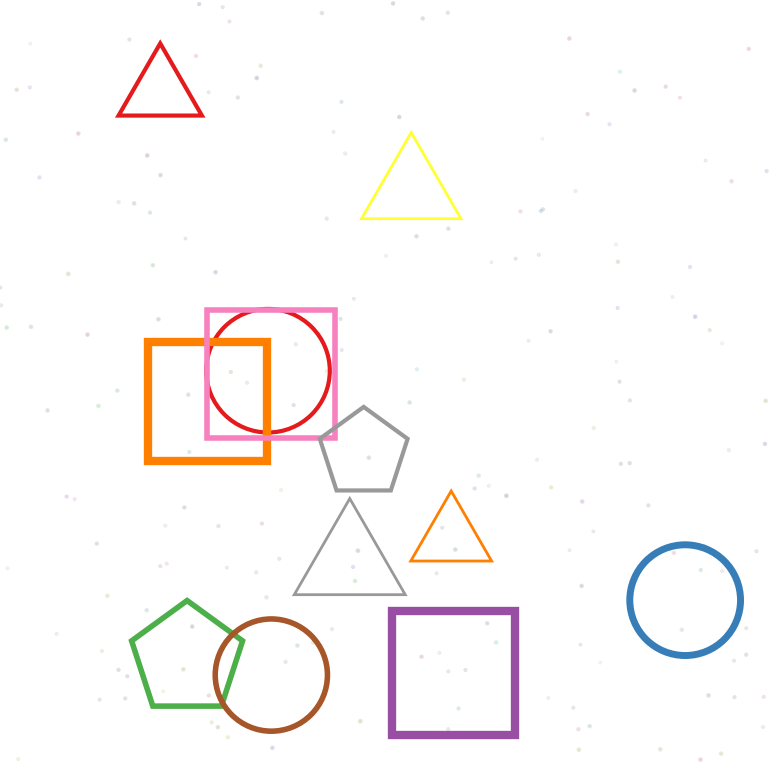[{"shape": "circle", "thickness": 1.5, "radius": 0.4, "center": [0.348, 0.519]}, {"shape": "triangle", "thickness": 1.5, "radius": 0.31, "center": [0.208, 0.881]}, {"shape": "circle", "thickness": 2.5, "radius": 0.36, "center": [0.89, 0.221]}, {"shape": "pentagon", "thickness": 2, "radius": 0.38, "center": [0.243, 0.144]}, {"shape": "square", "thickness": 3, "radius": 0.4, "center": [0.589, 0.126]}, {"shape": "triangle", "thickness": 1, "radius": 0.3, "center": [0.586, 0.302]}, {"shape": "square", "thickness": 3, "radius": 0.39, "center": [0.27, 0.479]}, {"shape": "triangle", "thickness": 1, "radius": 0.37, "center": [0.534, 0.753]}, {"shape": "circle", "thickness": 2, "radius": 0.36, "center": [0.352, 0.123]}, {"shape": "square", "thickness": 2, "radius": 0.42, "center": [0.352, 0.514]}, {"shape": "triangle", "thickness": 1, "radius": 0.42, "center": [0.454, 0.269]}, {"shape": "pentagon", "thickness": 1.5, "radius": 0.3, "center": [0.472, 0.412]}]